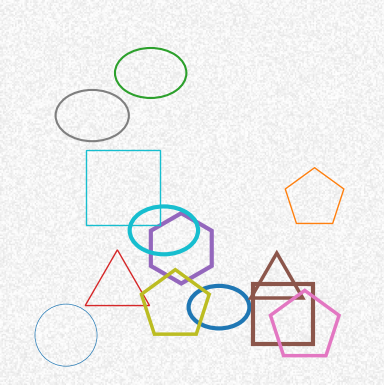[{"shape": "circle", "thickness": 0.5, "radius": 0.4, "center": [0.171, 0.129]}, {"shape": "oval", "thickness": 3, "radius": 0.39, "center": [0.569, 0.202]}, {"shape": "pentagon", "thickness": 1, "radius": 0.4, "center": [0.817, 0.484]}, {"shape": "oval", "thickness": 1.5, "radius": 0.46, "center": [0.391, 0.81]}, {"shape": "triangle", "thickness": 1, "radius": 0.48, "center": [0.305, 0.255]}, {"shape": "hexagon", "thickness": 3, "radius": 0.46, "center": [0.471, 0.355]}, {"shape": "square", "thickness": 3, "radius": 0.39, "center": [0.736, 0.185]}, {"shape": "triangle", "thickness": 2.5, "radius": 0.39, "center": [0.719, 0.265]}, {"shape": "pentagon", "thickness": 2.5, "radius": 0.47, "center": [0.792, 0.152]}, {"shape": "oval", "thickness": 1.5, "radius": 0.48, "center": [0.24, 0.7]}, {"shape": "pentagon", "thickness": 2.5, "radius": 0.46, "center": [0.455, 0.207]}, {"shape": "square", "thickness": 1, "radius": 0.48, "center": [0.32, 0.513]}, {"shape": "oval", "thickness": 3, "radius": 0.44, "center": [0.426, 0.402]}]